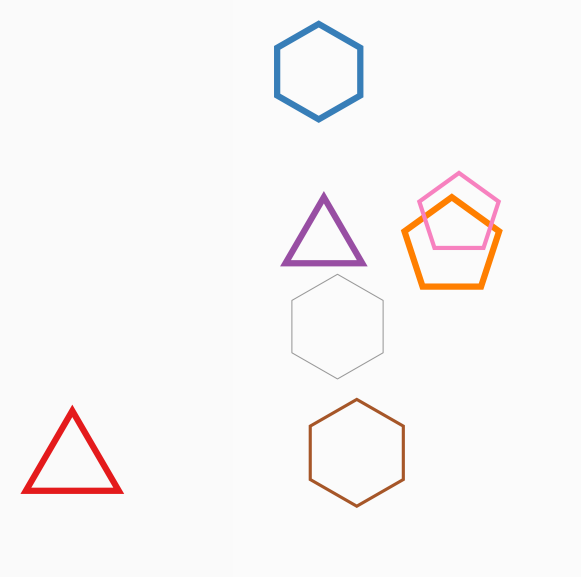[{"shape": "triangle", "thickness": 3, "radius": 0.46, "center": [0.124, 0.195]}, {"shape": "hexagon", "thickness": 3, "radius": 0.41, "center": [0.548, 0.875]}, {"shape": "triangle", "thickness": 3, "radius": 0.38, "center": [0.557, 0.581]}, {"shape": "pentagon", "thickness": 3, "radius": 0.43, "center": [0.777, 0.572]}, {"shape": "hexagon", "thickness": 1.5, "radius": 0.46, "center": [0.614, 0.215]}, {"shape": "pentagon", "thickness": 2, "radius": 0.36, "center": [0.79, 0.628]}, {"shape": "hexagon", "thickness": 0.5, "radius": 0.45, "center": [0.581, 0.434]}]